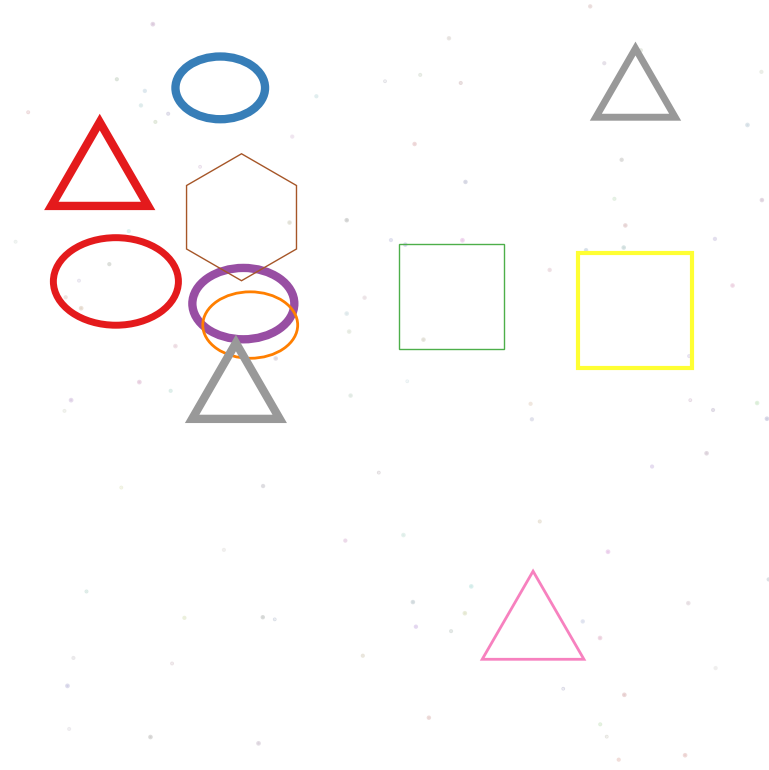[{"shape": "triangle", "thickness": 3, "radius": 0.36, "center": [0.13, 0.769]}, {"shape": "oval", "thickness": 2.5, "radius": 0.41, "center": [0.151, 0.634]}, {"shape": "oval", "thickness": 3, "radius": 0.29, "center": [0.286, 0.886]}, {"shape": "square", "thickness": 0.5, "radius": 0.34, "center": [0.587, 0.615]}, {"shape": "oval", "thickness": 3, "radius": 0.33, "center": [0.316, 0.606]}, {"shape": "oval", "thickness": 1, "radius": 0.31, "center": [0.325, 0.578]}, {"shape": "square", "thickness": 1.5, "radius": 0.37, "center": [0.825, 0.597]}, {"shape": "hexagon", "thickness": 0.5, "radius": 0.41, "center": [0.314, 0.718]}, {"shape": "triangle", "thickness": 1, "radius": 0.38, "center": [0.692, 0.182]}, {"shape": "triangle", "thickness": 2.5, "radius": 0.3, "center": [0.825, 0.877]}, {"shape": "triangle", "thickness": 3, "radius": 0.33, "center": [0.306, 0.489]}]